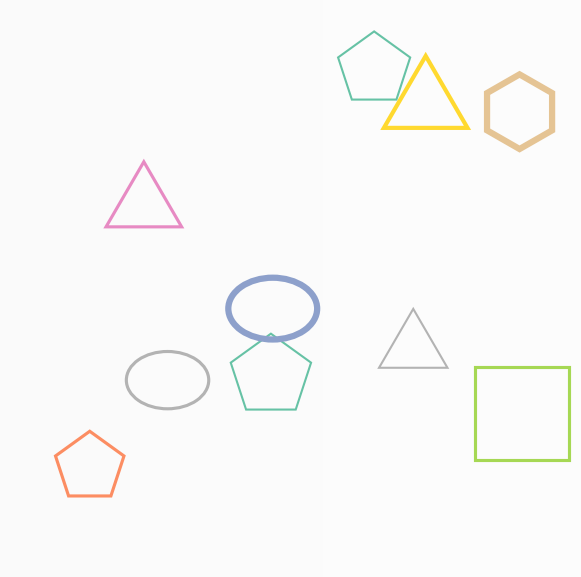[{"shape": "pentagon", "thickness": 1, "radius": 0.36, "center": [0.466, 0.349]}, {"shape": "pentagon", "thickness": 1, "radius": 0.33, "center": [0.644, 0.879]}, {"shape": "pentagon", "thickness": 1.5, "radius": 0.31, "center": [0.154, 0.19]}, {"shape": "oval", "thickness": 3, "radius": 0.38, "center": [0.469, 0.465]}, {"shape": "triangle", "thickness": 1.5, "radius": 0.38, "center": [0.247, 0.644]}, {"shape": "square", "thickness": 1.5, "radius": 0.4, "center": [0.898, 0.284]}, {"shape": "triangle", "thickness": 2, "radius": 0.42, "center": [0.732, 0.819]}, {"shape": "hexagon", "thickness": 3, "radius": 0.32, "center": [0.894, 0.806]}, {"shape": "triangle", "thickness": 1, "radius": 0.34, "center": [0.711, 0.396]}, {"shape": "oval", "thickness": 1.5, "radius": 0.35, "center": [0.288, 0.341]}]